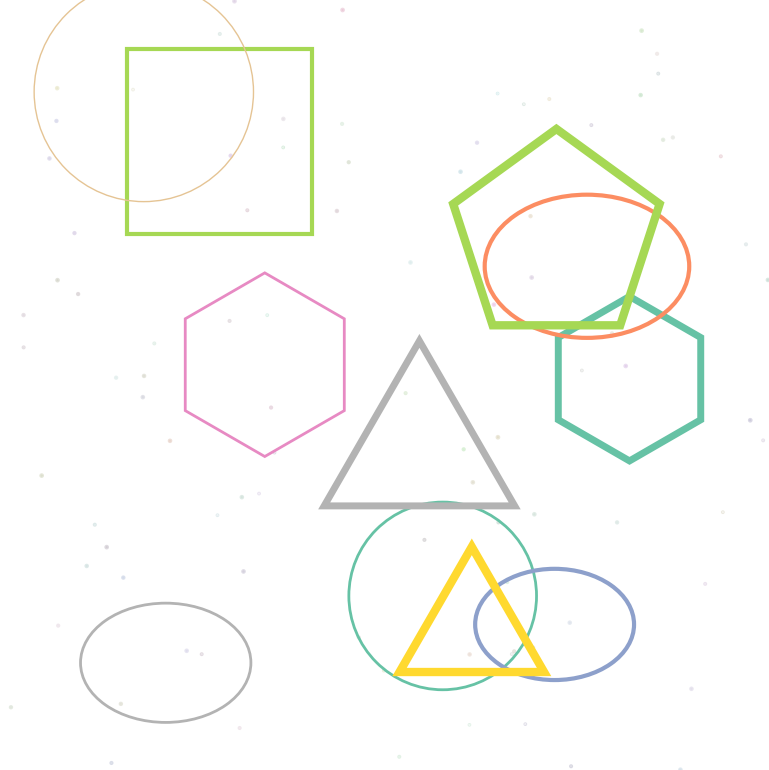[{"shape": "hexagon", "thickness": 2.5, "radius": 0.53, "center": [0.818, 0.508]}, {"shape": "circle", "thickness": 1, "radius": 0.61, "center": [0.575, 0.226]}, {"shape": "oval", "thickness": 1.5, "radius": 0.66, "center": [0.762, 0.654]}, {"shape": "oval", "thickness": 1.5, "radius": 0.52, "center": [0.72, 0.189]}, {"shape": "hexagon", "thickness": 1, "radius": 0.6, "center": [0.344, 0.526]}, {"shape": "square", "thickness": 1.5, "radius": 0.6, "center": [0.286, 0.816]}, {"shape": "pentagon", "thickness": 3, "radius": 0.7, "center": [0.723, 0.692]}, {"shape": "triangle", "thickness": 3, "radius": 0.54, "center": [0.613, 0.181]}, {"shape": "circle", "thickness": 0.5, "radius": 0.71, "center": [0.187, 0.881]}, {"shape": "triangle", "thickness": 2.5, "radius": 0.71, "center": [0.545, 0.414]}, {"shape": "oval", "thickness": 1, "radius": 0.55, "center": [0.215, 0.139]}]